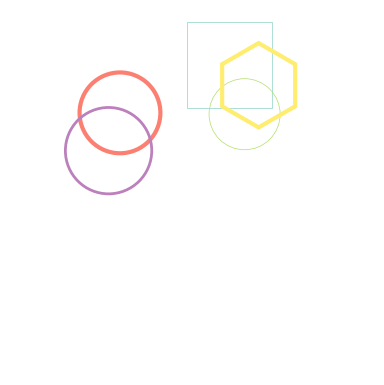[{"shape": "square", "thickness": 0.5, "radius": 0.56, "center": [0.596, 0.832]}, {"shape": "circle", "thickness": 3, "radius": 0.52, "center": [0.312, 0.707]}, {"shape": "circle", "thickness": 0.5, "radius": 0.46, "center": [0.635, 0.703]}, {"shape": "circle", "thickness": 2, "radius": 0.56, "center": [0.282, 0.609]}, {"shape": "hexagon", "thickness": 3, "radius": 0.55, "center": [0.672, 0.779]}]